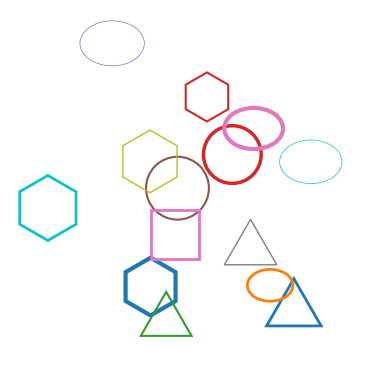[{"shape": "triangle", "thickness": 2, "radius": 0.41, "center": [0.763, 0.194]}, {"shape": "hexagon", "thickness": 3, "radius": 0.37, "center": [0.391, 0.256]}, {"shape": "oval", "thickness": 2, "radius": 0.3, "center": [0.702, 0.259]}, {"shape": "triangle", "thickness": 1.5, "radius": 0.38, "center": [0.432, 0.166]}, {"shape": "circle", "thickness": 2.5, "radius": 0.37, "center": [0.603, 0.599]}, {"shape": "hexagon", "thickness": 1.5, "radius": 0.32, "center": [0.538, 0.748]}, {"shape": "oval", "thickness": 0.5, "radius": 0.42, "center": [0.291, 0.887]}, {"shape": "circle", "thickness": 1.5, "radius": 0.41, "center": [0.461, 0.511]}, {"shape": "oval", "thickness": 3, "radius": 0.38, "center": [0.659, 0.666]}, {"shape": "square", "thickness": 2, "radius": 0.31, "center": [0.455, 0.391]}, {"shape": "triangle", "thickness": 1, "radius": 0.39, "center": [0.651, 0.352]}, {"shape": "hexagon", "thickness": 1, "radius": 0.41, "center": [0.39, 0.581]}, {"shape": "hexagon", "thickness": 2, "radius": 0.42, "center": [0.124, 0.46]}, {"shape": "oval", "thickness": 0.5, "radius": 0.4, "center": [0.807, 0.58]}]